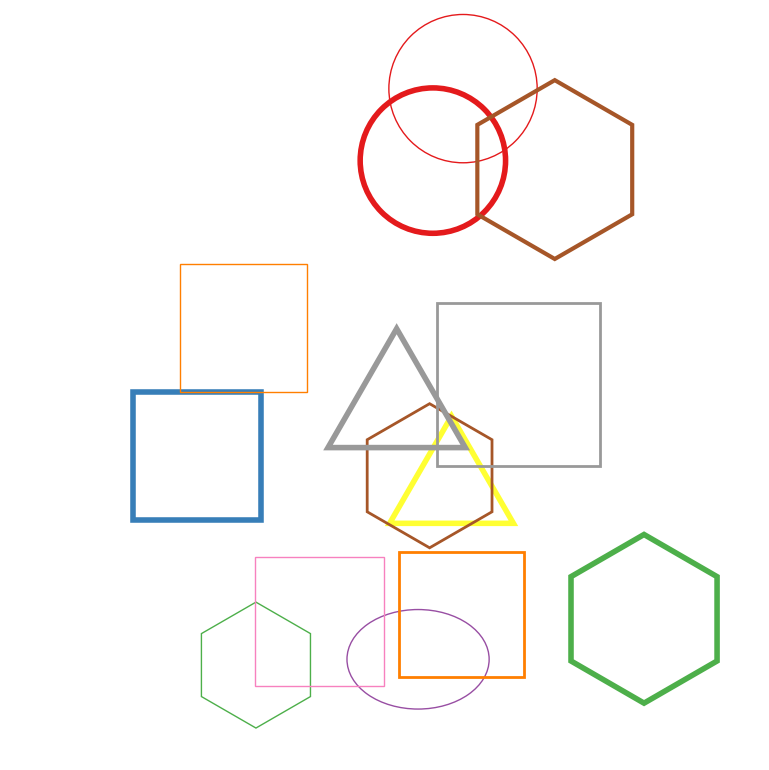[{"shape": "circle", "thickness": 0.5, "radius": 0.48, "center": [0.601, 0.885]}, {"shape": "circle", "thickness": 2, "radius": 0.47, "center": [0.562, 0.791]}, {"shape": "square", "thickness": 2, "radius": 0.42, "center": [0.256, 0.408]}, {"shape": "hexagon", "thickness": 2, "radius": 0.55, "center": [0.836, 0.196]}, {"shape": "hexagon", "thickness": 0.5, "radius": 0.41, "center": [0.332, 0.136]}, {"shape": "oval", "thickness": 0.5, "radius": 0.46, "center": [0.543, 0.144]}, {"shape": "square", "thickness": 0.5, "radius": 0.42, "center": [0.316, 0.574]}, {"shape": "square", "thickness": 1, "radius": 0.41, "center": [0.599, 0.201]}, {"shape": "triangle", "thickness": 2, "radius": 0.46, "center": [0.586, 0.367]}, {"shape": "hexagon", "thickness": 1.5, "radius": 0.58, "center": [0.72, 0.78]}, {"shape": "hexagon", "thickness": 1, "radius": 0.47, "center": [0.558, 0.382]}, {"shape": "square", "thickness": 0.5, "radius": 0.42, "center": [0.415, 0.193]}, {"shape": "triangle", "thickness": 2, "radius": 0.51, "center": [0.515, 0.47]}, {"shape": "square", "thickness": 1, "radius": 0.53, "center": [0.674, 0.501]}]